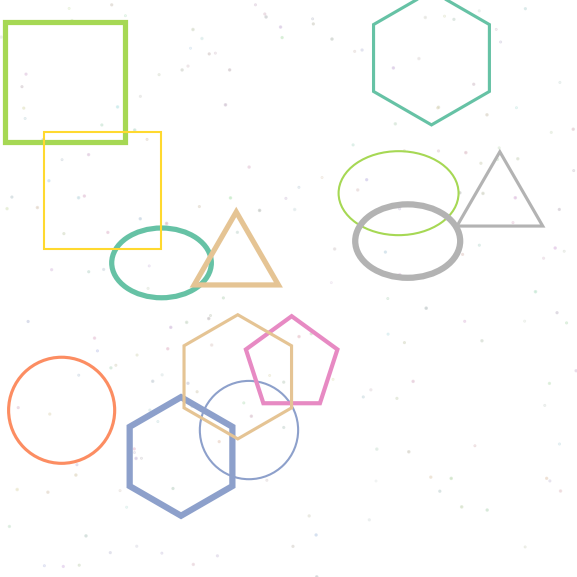[{"shape": "hexagon", "thickness": 1.5, "radius": 0.58, "center": [0.747, 0.899]}, {"shape": "oval", "thickness": 2.5, "radius": 0.43, "center": [0.28, 0.544]}, {"shape": "circle", "thickness": 1.5, "radius": 0.46, "center": [0.107, 0.289]}, {"shape": "hexagon", "thickness": 3, "radius": 0.51, "center": [0.313, 0.209]}, {"shape": "circle", "thickness": 1, "radius": 0.43, "center": [0.431, 0.254]}, {"shape": "pentagon", "thickness": 2, "radius": 0.42, "center": [0.505, 0.368]}, {"shape": "oval", "thickness": 1, "radius": 0.52, "center": [0.69, 0.665]}, {"shape": "square", "thickness": 2.5, "radius": 0.52, "center": [0.113, 0.857]}, {"shape": "square", "thickness": 1, "radius": 0.51, "center": [0.177, 0.669]}, {"shape": "triangle", "thickness": 2.5, "radius": 0.42, "center": [0.409, 0.548]}, {"shape": "hexagon", "thickness": 1.5, "radius": 0.54, "center": [0.412, 0.347]}, {"shape": "triangle", "thickness": 1.5, "radius": 0.43, "center": [0.866, 0.651]}, {"shape": "oval", "thickness": 3, "radius": 0.45, "center": [0.706, 0.582]}]